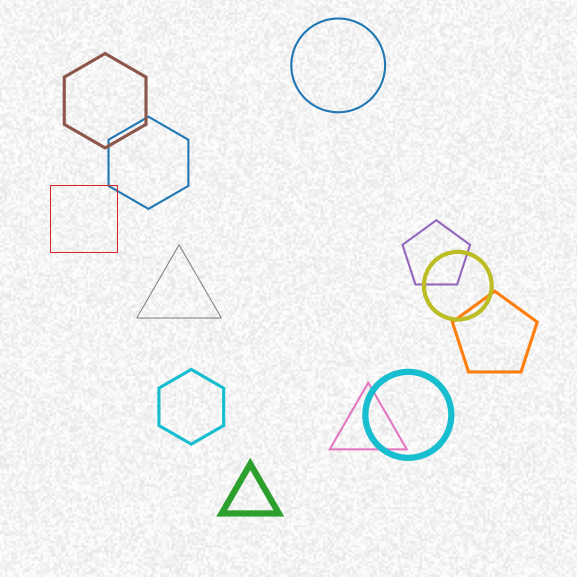[{"shape": "hexagon", "thickness": 1, "radius": 0.4, "center": [0.257, 0.717]}, {"shape": "circle", "thickness": 1, "radius": 0.41, "center": [0.586, 0.886]}, {"shape": "pentagon", "thickness": 1.5, "radius": 0.39, "center": [0.857, 0.418]}, {"shape": "triangle", "thickness": 3, "radius": 0.29, "center": [0.433, 0.139]}, {"shape": "square", "thickness": 0.5, "radius": 0.29, "center": [0.145, 0.62]}, {"shape": "pentagon", "thickness": 1, "radius": 0.31, "center": [0.755, 0.556]}, {"shape": "hexagon", "thickness": 1.5, "radius": 0.41, "center": [0.182, 0.825]}, {"shape": "triangle", "thickness": 1, "radius": 0.38, "center": [0.638, 0.26]}, {"shape": "triangle", "thickness": 0.5, "radius": 0.42, "center": [0.31, 0.491]}, {"shape": "circle", "thickness": 2, "radius": 0.29, "center": [0.793, 0.504]}, {"shape": "hexagon", "thickness": 1.5, "radius": 0.32, "center": [0.331, 0.295]}, {"shape": "circle", "thickness": 3, "radius": 0.37, "center": [0.707, 0.281]}]